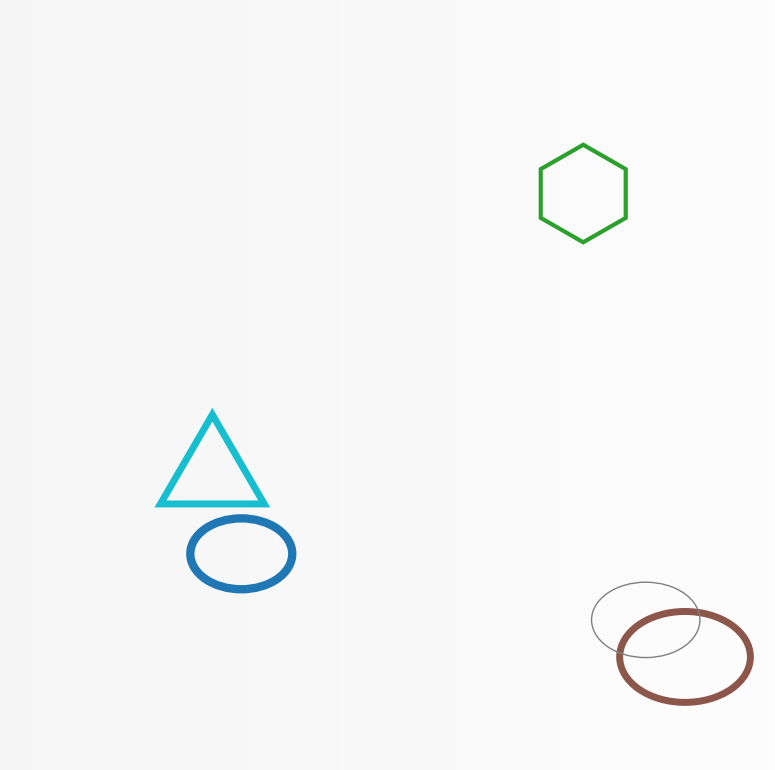[{"shape": "oval", "thickness": 3, "radius": 0.33, "center": [0.311, 0.281]}, {"shape": "hexagon", "thickness": 1.5, "radius": 0.32, "center": [0.753, 0.749]}, {"shape": "oval", "thickness": 2.5, "radius": 0.42, "center": [0.884, 0.147]}, {"shape": "oval", "thickness": 0.5, "radius": 0.35, "center": [0.833, 0.195]}, {"shape": "triangle", "thickness": 2.5, "radius": 0.39, "center": [0.274, 0.384]}]